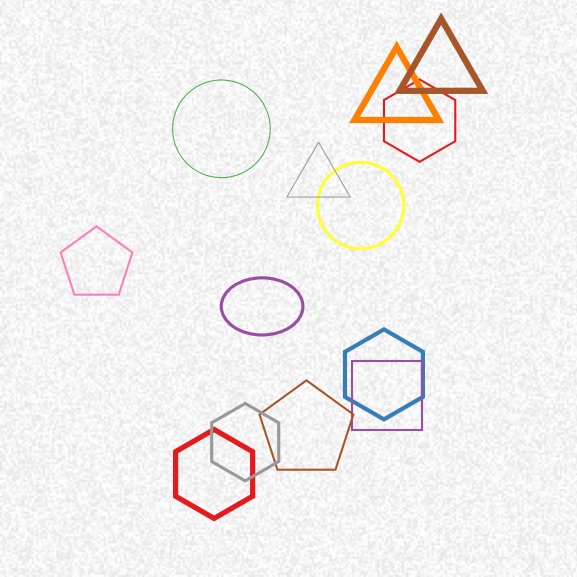[{"shape": "hexagon", "thickness": 2.5, "radius": 0.39, "center": [0.371, 0.178]}, {"shape": "hexagon", "thickness": 1, "radius": 0.36, "center": [0.727, 0.79]}, {"shape": "hexagon", "thickness": 2, "radius": 0.39, "center": [0.665, 0.351]}, {"shape": "circle", "thickness": 0.5, "radius": 0.42, "center": [0.383, 0.776]}, {"shape": "oval", "thickness": 1.5, "radius": 0.35, "center": [0.454, 0.469]}, {"shape": "square", "thickness": 1, "radius": 0.3, "center": [0.67, 0.314]}, {"shape": "triangle", "thickness": 3, "radius": 0.42, "center": [0.687, 0.834]}, {"shape": "circle", "thickness": 1.5, "radius": 0.37, "center": [0.624, 0.643]}, {"shape": "pentagon", "thickness": 1, "radius": 0.43, "center": [0.531, 0.255]}, {"shape": "triangle", "thickness": 3, "radius": 0.42, "center": [0.764, 0.883]}, {"shape": "pentagon", "thickness": 1, "radius": 0.33, "center": [0.167, 0.542]}, {"shape": "triangle", "thickness": 0.5, "radius": 0.32, "center": [0.552, 0.69]}, {"shape": "hexagon", "thickness": 1.5, "radius": 0.34, "center": [0.425, 0.233]}]